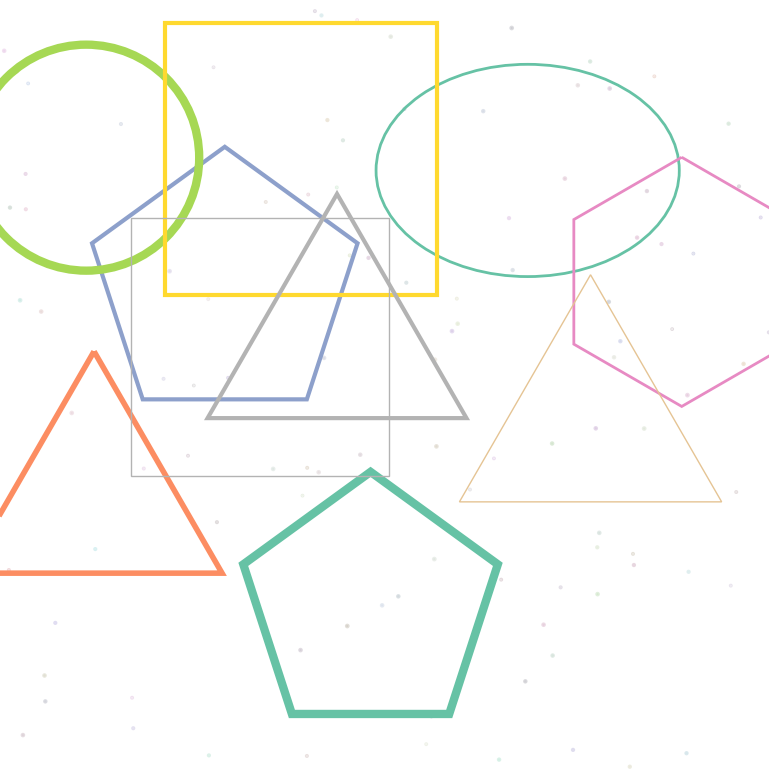[{"shape": "pentagon", "thickness": 3, "radius": 0.87, "center": [0.481, 0.213]}, {"shape": "oval", "thickness": 1, "radius": 0.98, "center": [0.685, 0.779]}, {"shape": "triangle", "thickness": 2, "radius": 0.96, "center": [0.122, 0.352]}, {"shape": "pentagon", "thickness": 1.5, "radius": 0.91, "center": [0.292, 0.628]}, {"shape": "hexagon", "thickness": 1, "radius": 0.81, "center": [0.885, 0.634]}, {"shape": "circle", "thickness": 3, "radius": 0.73, "center": [0.112, 0.795]}, {"shape": "square", "thickness": 1.5, "radius": 0.88, "center": [0.391, 0.793]}, {"shape": "triangle", "thickness": 0.5, "radius": 0.98, "center": [0.767, 0.447]}, {"shape": "square", "thickness": 0.5, "radius": 0.84, "center": [0.338, 0.549]}, {"shape": "triangle", "thickness": 1.5, "radius": 0.97, "center": [0.438, 0.554]}]